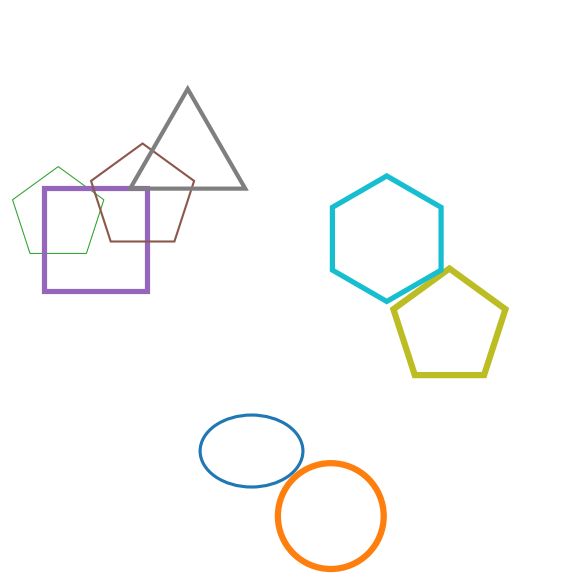[{"shape": "oval", "thickness": 1.5, "radius": 0.45, "center": [0.436, 0.218]}, {"shape": "circle", "thickness": 3, "radius": 0.46, "center": [0.573, 0.105]}, {"shape": "pentagon", "thickness": 0.5, "radius": 0.42, "center": [0.101, 0.628]}, {"shape": "square", "thickness": 2.5, "radius": 0.45, "center": [0.165, 0.584]}, {"shape": "pentagon", "thickness": 1, "radius": 0.47, "center": [0.247, 0.657]}, {"shape": "triangle", "thickness": 2, "radius": 0.58, "center": [0.325, 0.73]}, {"shape": "pentagon", "thickness": 3, "radius": 0.51, "center": [0.778, 0.432]}, {"shape": "hexagon", "thickness": 2.5, "radius": 0.54, "center": [0.67, 0.586]}]